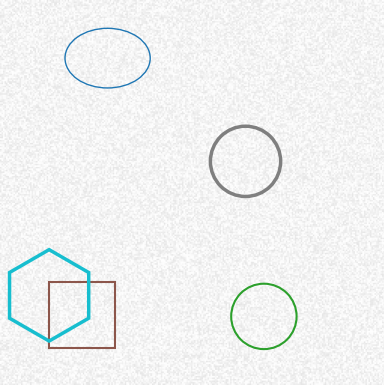[{"shape": "oval", "thickness": 1, "radius": 0.55, "center": [0.279, 0.849]}, {"shape": "circle", "thickness": 1.5, "radius": 0.42, "center": [0.685, 0.178]}, {"shape": "square", "thickness": 1.5, "radius": 0.43, "center": [0.214, 0.181]}, {"shape": "circle", "thickness": 2.5, "radius": 0.46, "center": [0.638, 0.581]}, {"shape": "hexagon", "thickness": 2.5, "radius": 0.59, "center": [0.128, 0.233]}]